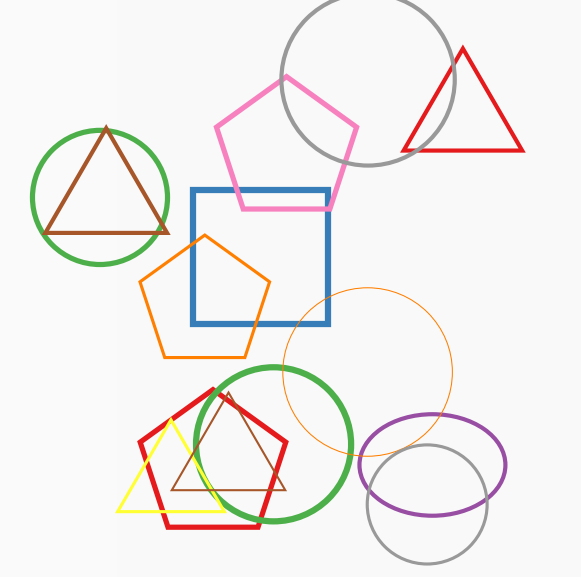[{"shape": "triangle", "thickness": 2, "radius": 0.59, "center": [0.796, 0.797]}, {"shape": "pentagon", "thickness": 2.5, "radius": 0.66, "center": [0.366, 0.193]}, {"shape": "square", "thickness": 3, "radius": 0.58, "center": [0.448, 0.555]}, {"shape": "circle", "thickness": 3, "radius": 0.67, "center": [0.471, 0.23]}, {"shape": "circle", "thickness": 2.5, "radius": 0.58, "center": [0.172, 0.657]}, {"shape": "oval", "thickness": 2, "radius": 0.63, "center": [0.744, 0.194]}, {"shape": "pentagon", "thickness": 1.5, "radius": 0.59, "center": [0.352, 0.475]}, {"shape": "circle", "thickness": 0.5, "radius": 0.73, "center": [0.632, 0.355]}, {"shape": "triangle", "thickness": 1.5, "radius": 0.53, "center": [0.294, 0.166]}, {"shape": "triangle", "thickness": 1, "radius": 0.56, "center": [0.393, 0.207]}, {"shape": "triangle", "thickness": 2, "radius": 0.6, "center": [0.183, 0.656]}, {"shape": "pentagon", "thickness": 2.5, "radius": 0.63, "center": [0.493, 0.74]}, {"shape": "circle", "thickness": 2, "radius": 0.75, "center": [0.633, 0.862]}, {"shape": "circle", "thickness": 1.5, "radius": 0.52, "center": [0.735, 0.126]}]